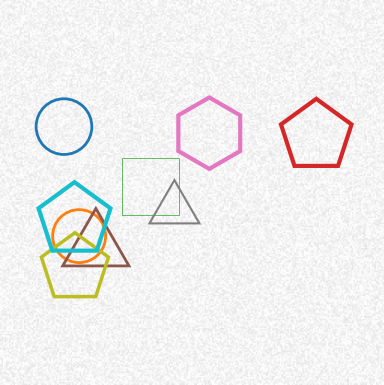[{"shape": "circle", "thickness": 2, "radius": 0.36, "center": [0.166, 0.671]}, {"shape": "circle", "thickness": 2, "radius": 0.34, "center": [0.206, 0.387]}, {"shape": "square", "thickness": 0.5, "radius": 0.37, "center": [0.39, 0.515]}, {"shape": "pentagon", "thickness": 3, "radius": 0.48, "center": [0.821, 0.647]}, {"shape": "triangle", "thickness": 2, "radius": 0.5, "center": [0.249, 0.359]}, {"shape": "hexagon", "thickness": 3, "radius": 0.46, "center": [0.544, 0.654]}, {"shape": "triangle", "thickness": 1.5, "radius": 0.37, "center": [0.453, 0.457]}, {"shape": "pentagon", "thickness": 2.5, "radius": 0.46, "center": [0.195, 0.304]}, {"shape": "pentagon", "thickness": 3, "radius": 0.49, "center": [0.194, 0.429]}]